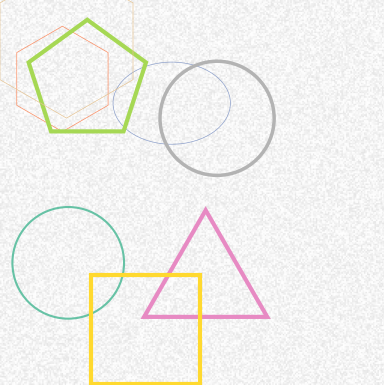[{"shape": "circle", "thickness": 1.5, "radius": 0.72, "center": [0.177, 0.317]}, {"shape": "hexagon", "thickness": 0.5, "radius": 0.68, "center": [0.162, 0.795]}, {"shape": "oval", "thickness": 0.5, "radius": 0.76, "center": [0.446, 0.732]}, {"shape": "triangle", "thickness": 3, "radius": 0.92, "center": [0.534, 0.269]}, {"shape": "pentagon", "thickness": 3, "radius": 0.8, "center": [0.227, 0.788]}, {"shape": "square", "thickness": 3, "radius": 0.71, "center": [0.379, 0.143]}, {"shape": "hexagon", "thickness": 0.5, "radius": 1.0, "center": [0.173, 0.893]}, {"shape": "circle", "thickness": 2.5, "radius": 0.74, "center": [0.564, 0.693]}]